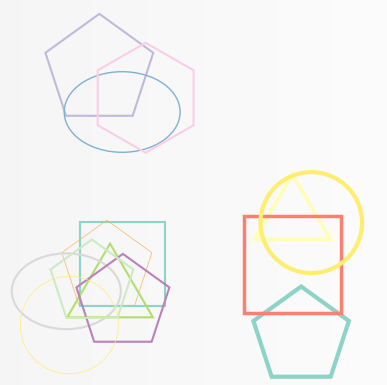[{"shape": "pentagon", "thickness": 3, "radius": 0.65, "center": [0.777, 0.126]}, {"shape": "square", "thickness": 1.5, "radius": 0.55, "center": [0.316, 0.314]}, {"shape": "triangle", "thickness": 2.5, "radius": 0.56, "center": [0.755, 0.435]}, {"shape": "pentagon", "thickness": 1.5, "radius": 0.73, "center": [0.256, 0.818]}, {"shape": "square", "thickness": 2.5, "radius": 0.62, "center": [0.755, 0.313]}, {"shape": "oval", "thickness": 1, "radius": 0.75, "center": [0.315, 0.709]}, {"shape": "pentagon", "thickness": 0.5, "radius": 0.61, "center": [0.276, 0.306]}, {"shape": "triangle", "thickness": 1.5, "radius": 0.64, "center": [0.284, 0.24]}, {"shape": "hexagon", "thickness": 1.5, "radius": 0.71, "center": [0.376, 0.746]}, {"shape": "oval", "thickness": 1.5, "radius": 0.7, "center": [0.171, 0.244]}, {"shape": "pentagon", "thickness": 1.5, "radius": 0.63, "center": [0.317, 0.214]}, {"shape": "pentagon", "thickness": 1.5, "radius": 0.56, "center": [0.237, 0.265]}, {"shape": "circle", "thickness": 0.5, "radius": 0.63, "center": [0.179, 0.156]}, {"shape": "circle", "thickness": 3, "radius": 0.66, "center": [0.803, 0.422]}]